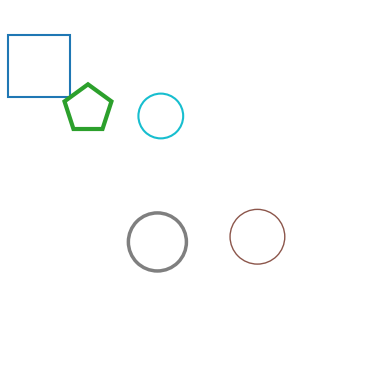[{"shape": "square", "thickness": 1.5, "radius": 0.41, "center": [0.101, 0.829]}, {"shape": "pentagon", "thickness": 3, "radius": 0.32, "center": [0.229, 0.717]}, {"shape": "circle", "thickness": 1, "radius": 0.36, "center": [0.669, 0.385]}, {"shape": "circle", "thickness": 2.5, "radius": 0.38, "center": [0.409, 0.372]}, {"shape": "circle", "thickness": 1.5, "radius": 0.29, "center": [0.418, 0.699]}]